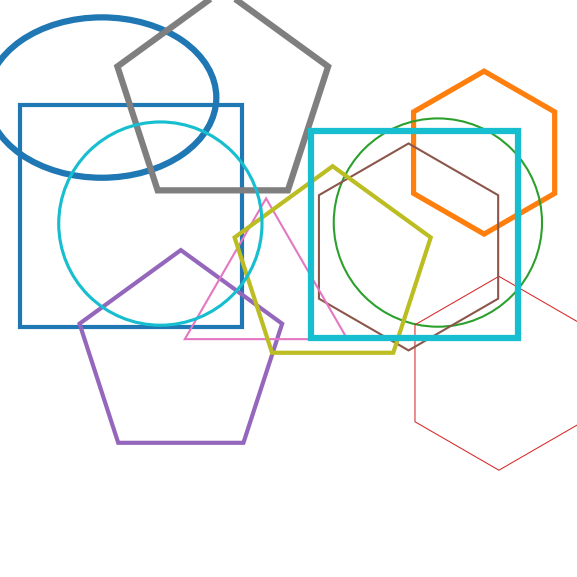[{"shape": "square", "thickness": 2, "radius": 0.96, "center": [0.226, 0.625]}, {"shape": "oval", "thickness": 3, "radius": 0.99, "center": [0.176, 0.83]}, {"shape": "hexagon", "thickness": 2.5, "radius": 0.71, "center": [0.838, 0.735]}, {"shape": "circle", "thickness": 1, "radius": 0.9, "center": [0.758, 0.614]}, {"shape": "hexagon", "thickness": 0.5, "radius": 0.84, "center": [0.864, 0.353]}, {"shape": "pentagon", "thickness": 2, "radius": 0.92, "center": [0.313, 0.382]}, {"shape": "hexagon", "thickness": 1, "radius": 0.9, "center": [0.707, 0.572]}, {"shape": "triangle", "thickness": 1, "radius": 0.81, "center": [0.461, 0.493]}, {"shape": "pentagon", "thickness": 3, "radius": 0.96, "center": [0.386, 0.825]}, {"shape": "pentagon", "thickness": 2, "radius": 0.89, "center": [0.576, 0.533]}, {"shape": "circle", "thickness": 1.5, "radius": 0.88, "center": [0.278, 0.612]}, {"shape": "square", "thickness": 3, "radius": 0.89, "center": [0.717, 0.593]}]